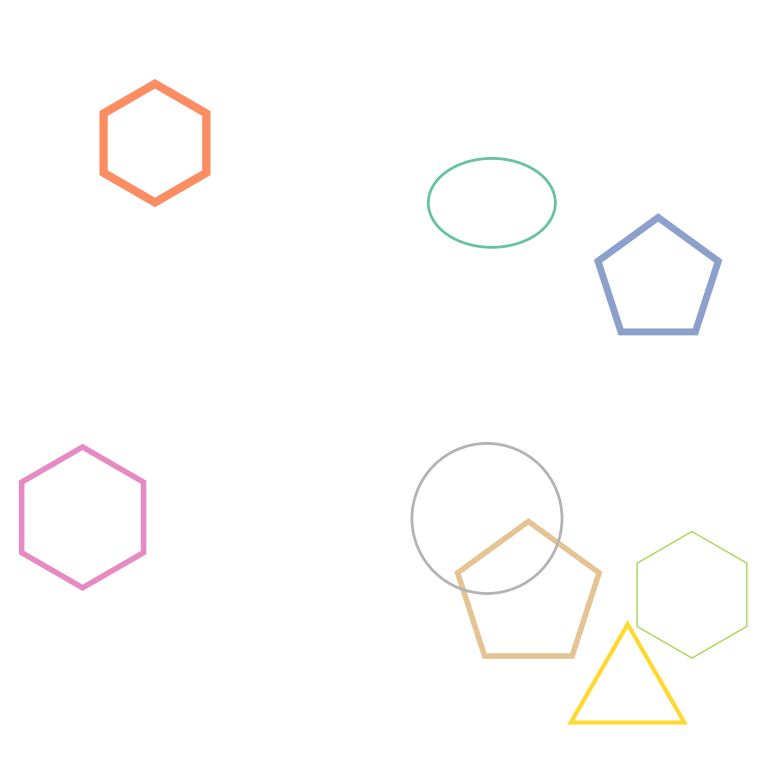[{"shape": "oval", "thickness": 1, "radius": 0.41, "center": [0.639, 0.737]}, {"shape": "hexagon", "thickness": 3, "radius": 0.39, "center": [0.201, 0.814]}, {"shape": "pentagon", "thickness": 2.5, "radius": 0.41, "center": [0.855, 0.635]}, {"shape": "hexagon", "thickness": 2, "radius": 0.46, "center": [0.107, 0.328]}, {"shape": "hexagon", "thickness": 0.5, "radius": 0.41, "center": [0.899, 0.228]}, {"shape": "triangle", "thickness": 1.5, "radius": 0.43, "center": [0.815, 0.104]}, {"shape": "pentagon", "thickness": 2, "radius": 0.48, "center": [0.686, 0.226]}, {"shape": "circle", "thickness": 1, "radius": 0.49, "center": [0.632, 0.327]}]